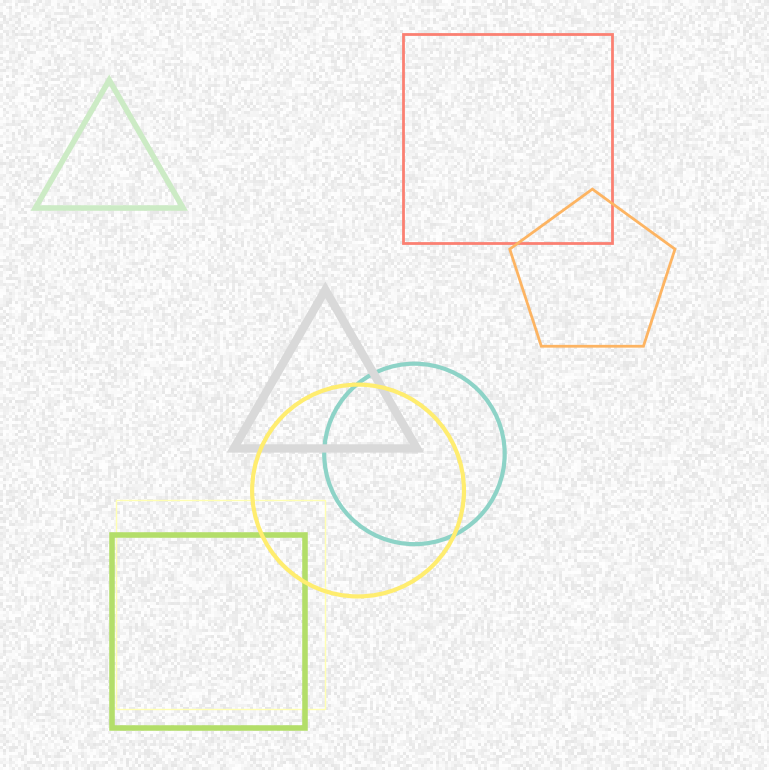[{"shape": "circle", "thickness": 1.5, "radius": 0.59, "center": [0.538, 0.41]}, {"shape": "square", "thickness": 0.5, "radius": 0.68, "center": [0.286, 0.215]}, {"shape": "square", "thickness": 1, "radius": 0.68, "center": [0.659, 0.82]}, {"shape": "pentagon", "thickness": 1, "radius": 0.56, "center": [0.769, 0.642]}, {"shape": "square", "thickness": 2, "radius": 0.63, "center": [0.27, 0.18]}, {"shape": "triangle", "thickness": 3, "radius": 0.69, "center": [0.423, 0.486]}, {"shape": "triangle", "thickness": 2, "radius": 0.55, "center": [0.142, 0.785]}, {"shape": "circle", "thickness": 1.5, "radius": 0.69, "center": [0.465, 0.363]}]